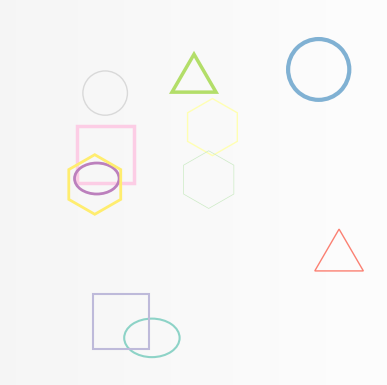[{"shape": "oval", "thickness": 1.5, "radius": 0.36, "center": [0.392, 0.122]}, {"shape": "hexagon", "thickness": 1, "radius": 0.37, "center": [0.548, 0.67]}, {"shape": "square", "thickness": 1.5, "radius": 0.36, "center": [0.313, 0.165]}, {"shape": "triangle", "thickness": 1, "radius": 0.36, "center": [0.875, 0.332]}, {"shape": "circle", "thickness": 3, "radius": 0.39, "center": [0.822, 0.82]}, {"shape": "triangle", "thickness": 2.5, "radius": 0.33, "center": [0.501, 0.793]}, {"shape": "square", "thickness": 2.5, "radius": 0.37, "center": [0.273, 0.599]}, {"shape": "circle", "thickness": 1, "radius": 0.29, "center": [0.271, 0.758]}, {"shape": "oval", "thickness": 2, "radius": 0.29, "center": [0.25, 0.536]}, {"shape": "hexagon", "thickness": 0.5, "radius": 0.37, "center": [0.539, 0.533]}, {"shape": "hexagon", "thickness": 2, "radius": 0.39, "center": [0.245, 0.521]}]